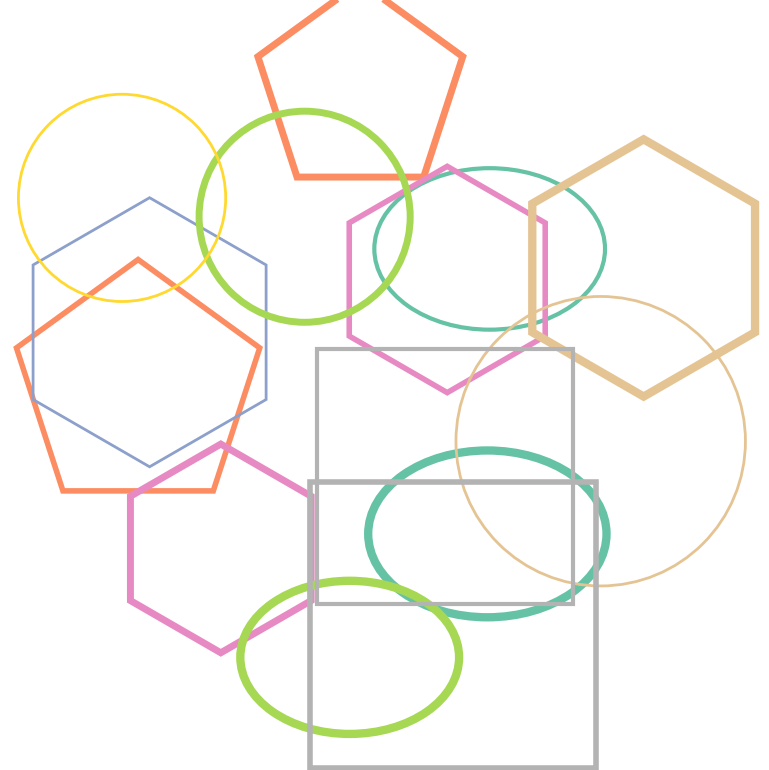[{"shape": "oval", "thickness": 1.5, "radius": 0.75, "center": [0.636, 0.677]}, {"shape": "oval", "thickness": 3, "radius": 0.77, "center": [0.633, 0.307]}, {"shape": "pentagon", "thickness": 2, "radius": 0.83, "center": [0.179, 0.497]}, {"shape": "pentagon", "thickness": 2.5, "radius": 0.7, "center": [0.468, 0.883]}, {"shape": "hexagon", "thickness": 1, "radius": 0.87, "center": [0.194, 0.569]}, {"shape": "hexagon", "thickness": 2.5, "radius": 0.68, "center": [0.287, 0.288]}, {"shape": "hexagon", "thickness": 2, "radius": 0.73, "center": [0.581, 0.637]}, {"shape": "oval", "thickness": 3, "radius": 0.71, "center": [0.454, 0.146]}, {"shape": "circle", "thickness": 2.5, "radius": 0.69, "center": [0.396, 0.719]}, {"shape": "circle", "thickness": 1, "radius": 0.67, "center": [0.159, 0.743]}, {"shape": "hexagon", "thickness": 3, "radius": 0.84, "center": [0.836, 0.652]}, {"shape": "circle", "thickness": 1, "radius": 0.94, "center": [0.78, 0.427]}, {"shape": "square", "thickness": 1.5, "radius": 0.83, "center": [0.578, 0.381]}, {"shape": "square", "thickness": 2, "radius": 0.93, "center": [0.589, 0.188]}]